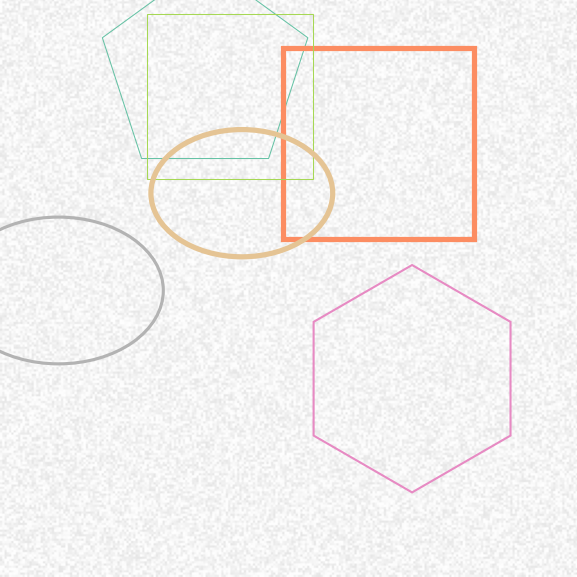[{"shape": "pentagon", "thickness": 0.5, "radius": 0.94, "center": [0.355, 0.876]}, {"shape": "square", "thickness": 2.5, "radius": 0.83, "center": [0.655, 0.751]}, {"shape": "hexagon", "thickness": 1, "radius": 0.98, "center": [0.714, 0.343]}, {"shape": "square", "thickness": 0.5, "radius": 0.72, "center": [0.398, 0.832]}, {"shape": "oval", "thickness": 2.5, "radius": 0.79, "center": [0.419, 0.665]}, {"shape": "oval", "thickness": 1.5, "radius": 0.91, "center": [0.101, 0.496]}]